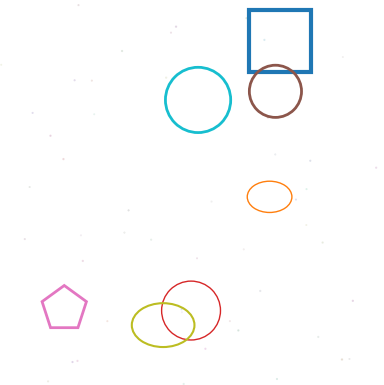[{"shape": "square", "thickness": 3, "radius": 0.4, "center": [0.728, 0.893]}, {"shape": "oval", "thickness": 1, "radius": 0.29, "center": [0.7, 0.489]}, {"shape": "circle", "thickness": 1, "radius": 0.38, "center": [0.496, 0.193]}, {"shape": "circle", "thickness": 2, "radius": 0.34, "center": [0.715, 0.763]}, {"shape": "pentagon", "thickness": 2, "radius": 0.3, "center": [0.167, 0.198]}, {"shape": "oval", "thickness": 1.5, "radius": 0.41, "center": [0.424, 0.156]}, {"shape": "circle", "thickness": 2, "radius": 0.42, "center": [0.514, 0.74]}]